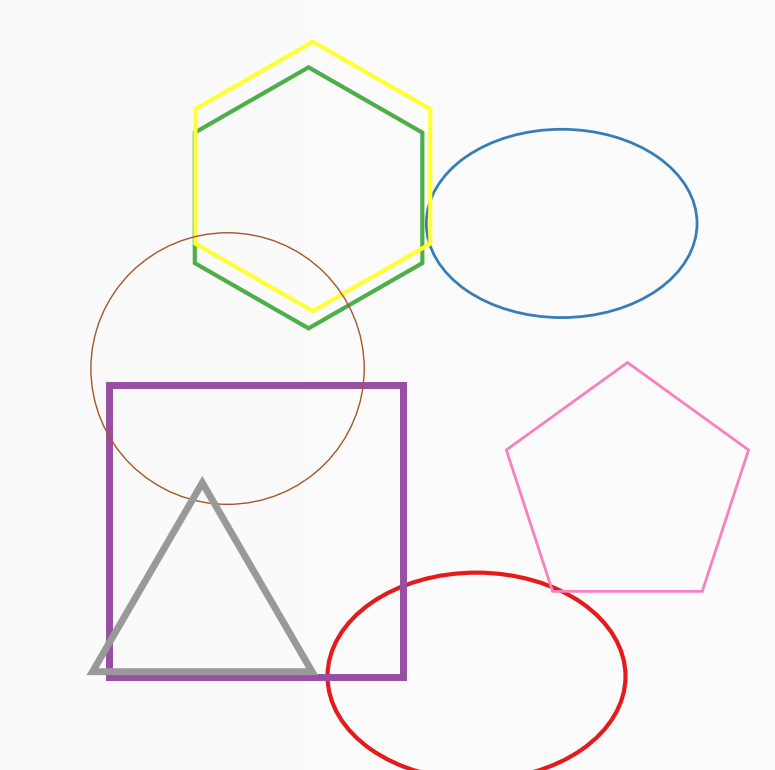[{"shape": "oval", "thickness": 1.5, "radius": 0.96, "center": [0.615, 0.122]}, {"shape": "oval", "thickness": 1, "radius": 0.87, "center": [0.725, 0.71]}, {"shape": "hexagon", "thickness": 1.5, "radius": 0.85, "center": [0.398, 0.743]}, {"shape": "square", "thickness": 2.5, "radius": 0.95, "center": [0.33, 0.31]}, {"shape": "hexagon", "thickness": 1.5, "radius": 0.87, "center": [0.404, 0.771]}, {"shape": "circle", "thickness": 0.5, "radius": 0.88, "center": [0.294, 0.521]}, {"shape": "pentagon", "thickness": 1, "radius": 0.82, "center": [0.81, 0.365]}, {"shape": "triangle", "thickness": 2.5, "radius": 0.82, "center": [0.261, 0.209]}]